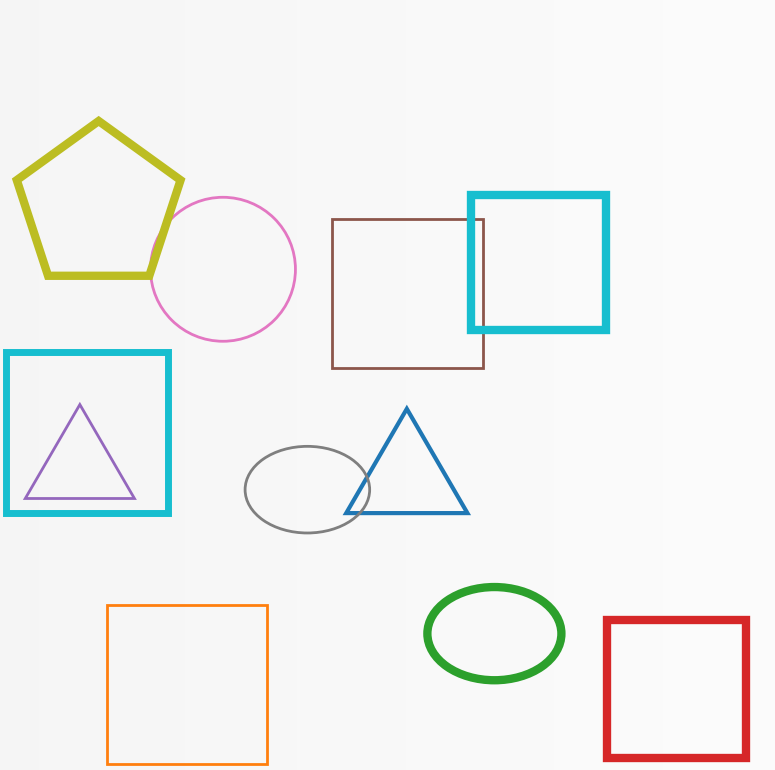[{"shape": "triangle", "thickness": 1.5, "radius": 0.45, "center": [0.525, 0.379]}, {"shape": "square", "thickness": 1, "radius": 0.52, "center": [0.241, 0.111]}, {"shape": "oval", "thickness": 3, "radius": 0.43, "center": [0.638, 0.177]}, {"shape": "square", "thickness": 3, "radius": 0.45, "center": [0.873, 0.105]}, {"shape": "triangle", "thickness": 1, "radius": 0.41, "center": [0.103, 0.393]}, {"shape": "square", "thickness": 1, "radius": 0.49, "center": [0.526, 0.619]}, {"shape": "circle", "thickness": 1, "radius": 0.47, "center": [0.288, 0.65]}, {"shape": "oval", "thickness": 1, "radius": 0.4, "center": [0.397, 0.364]}, {"shape": "pentagon", "thickness": 3, "radius": 0.56, "center": [0.127, 0.732]}, {"shape": "square", "thickness": 2.5, "radius": 0.52, "center": [0.112, 0.438]}, {"shape": "square", "thickness": 3, "radius": 0.44, "center": [0.695, 0.66]}]